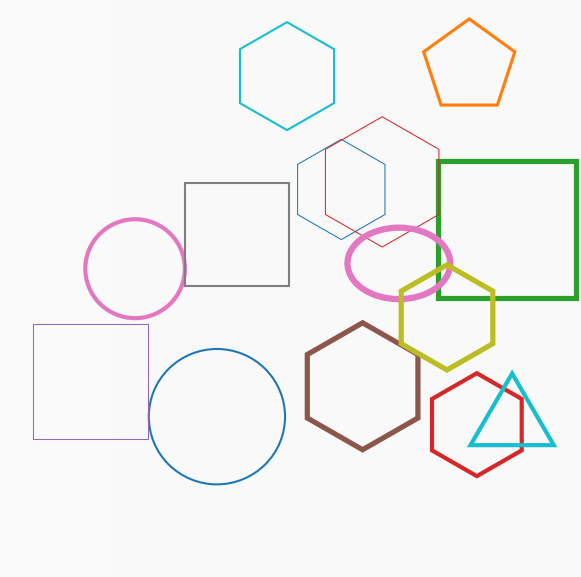[{"shape": "hexagon", "thickness": 0.5, "radius": 0.43, "center": [0.587, 0.671]}, {"shape": "circle", "thickness": 1, "radius": 0.59, "center": [0.373, 0.278]}, {"shape": "pentagon", "thickness": 1.5, "radius": 0.41, "center": [0.807, 0.884]}, {"shape": "square", "thickness": 2.5, "radius": 0.59, "center": [0.872, 0.602]}, {"shape": "hexagon", "thickness": 0.5, "radius": 0.56, "center": [0.658, 0.684]}, {"shape": "hexagon", "thickness": 2, "radius": 0.45, "center": [0.82, 0.264]}, {"shape": "square", "thickness": 0.5, "radius": 0.49, "center": [0.156, 0.339]}, {"shape": "hexagon", "thickness": 2.5, "radius": 0.55, "center": [0.624, 0.33]}, {"shape": "circle", "thickness": 2, "radius": 0.43, "center": [0.232, 0.534]}, {"shape": "oval", "thickness": 3, "radius": 0.44, "center": [0.686, 0.543]}, {"shape": "square", "thickness": 1, "radius": 0.45, "center": [0.408, 0.594]}, {"shape": "hexagon", "thickness": 2.5, "radius": 0.45, "center": [0.769, 0.45]}, {"shape": "hexagon", "thickness": 1, "radius": 0.47, "center": [0.494, 0.867]}, {"shape": "triangle", "thickness": 2, "radius": 0.41, "center": [0.881, 0.27]}]